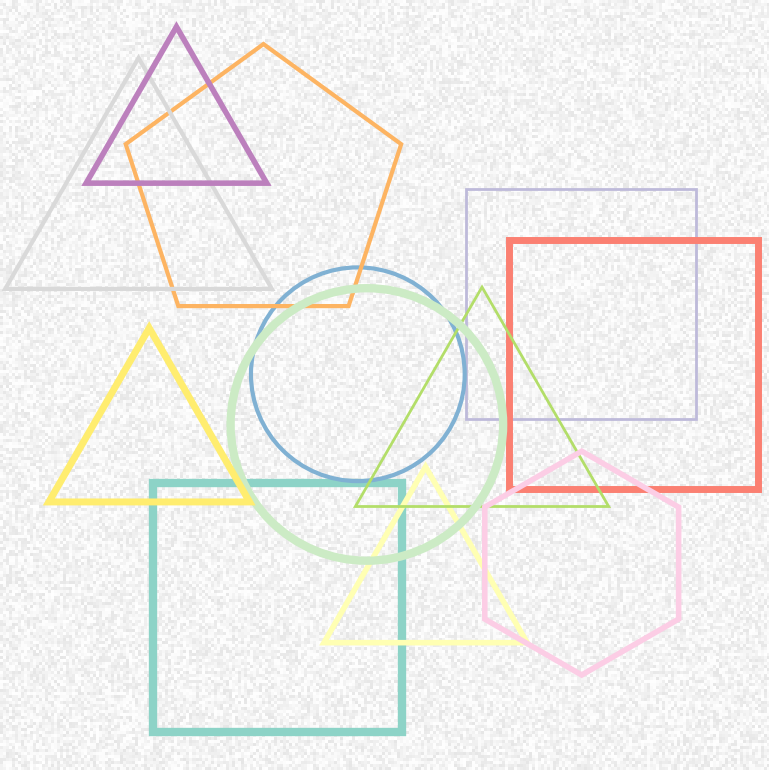[{"shape": "square", "thickness": 3, "radius": 0.81, "center": [0.36, 0.211]}, {"shape": "triangle", "thickness": 2, "radius": 0.76, "center": [0.553, 0.242]}, {"shape": "square", "thickness": 1, "radius": 0.75, "center": [0.755, 0.605]}, {"shape": "square", "thickness": 2.5, "radius": 0.81, "center": [0.823, 0.526]}, {"shape": "circle", "thickness": 1.5, "radius": 0.69, "center": [0.465, 0.514]}, {"shape": "pentagon", "thickness": 1.5, "radius": 0.94, "center": [0.342, 0.755]}, {"shape": "triangle", "thickness": 1, "radius": 0.95, "center": [0.626, 0.437]}, {"shape": "hexagon", "thickness": 2, "radius": 0.73, "center": [0.755, 0.269]}, {"shape": "triangle", "thickness": 1.5, "radius": 1.0, "center": [0.18, 0.725]}, {"shape": "triangle", "thickness": 2, "radius": 0.68, "center": [0.229, 0.83]}, {"shape": "circle", "thickness": 3, "radius": 0.88, "center": [0.476, 0.449]}, {"shape": "triangle", "thickness": 2.5, "radius": 0.75, "center": [0.194, 0.423]}]